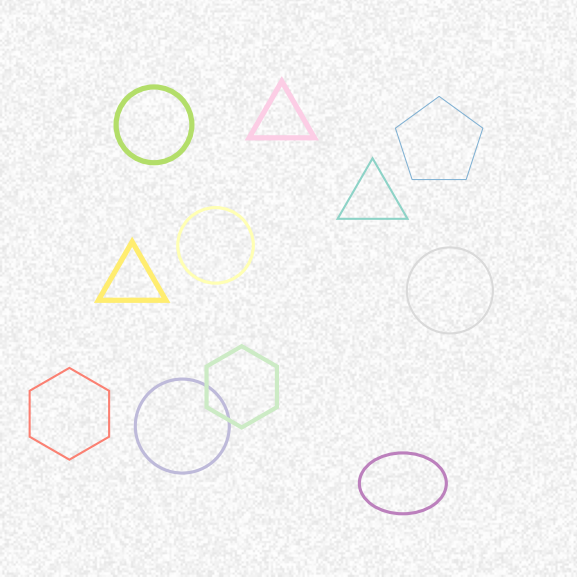[{"shape": "triangle", "thickness": 1, "radius": 0.35, "center": [0.645, 0.655]}, {"shape": "circle", "thickness": 1.5, "radius": 0.33, "center": [0.373, 0.574]}, {"shape": "circle", "thickness": 1.5, "radius": 0.41, "center": [0.316, 0.261]}, {"shape": "hexagon", "thickness": 1, "radius": 0.4, "center": [0.12, 0.283]}, {"shape": "pentagon", "thickness": 0.5, "radius": 0.4, "center": [0.76, 0.753]}, {"shape": "circle", "thickness": 2.5, "radius": 0.33, "center": [0.267, 0.783]}, {"shape": "triangle", "thickness": 2.5, "radius": 0.33, "center": [0.488, 0.793]}, {"shape": "circle", "thickness": 1, "radius": 0.37, "center": [0.779, 0.496]}, {"shape": "oval", "thickness": 1.5, "radius": 0.38, "center": [0.698, 0.162]}, {"shape": "hexagon", "thickness": 2, "radius": 0.35, "center": [0.419, 0.329]}, {"shape": "triangle", "thickness": 2.5, "radius": 0.34, "center": [0.229, 0.513]}]